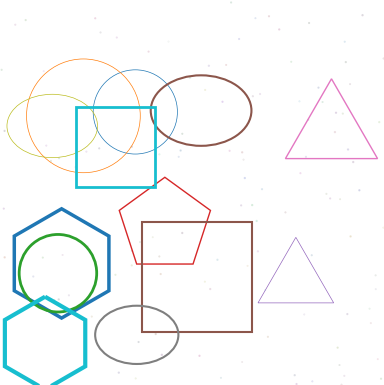[{"shape": "circle", "thickness": 0.5, "radius": 0.55, "center": [0.351, 0.709]}, {"shape": "hexagon", "thickness": 2.5, "radius": 0.71, "center": [0.16, 0.316]}, {"shape": "circle", "thickness": 0.5, "radius": 0.74, "center": [0.217, 0.699]}, {"shape": "circle", "thickness": 2, "radius": 0.5, "center": [0.151, 0.29]}, {"shape": "pentagon", "thickness": 1, "radius": 0.62, "center": [0.428, 0.415]}, {"shape": "triangle", "thickness": 0.5, "radius": 0.57, "center": [0.768, 0.27]}, {"shape": "oval", "thickness": 1.5, "radius": 0.65, "center": [0.522, 0.713]}, {"shape": "square", "thickness": 1.5, "radius": 0.71, "center": [0.512, 0.281]}, {"shape": "triangle", "thickness": 1, "radius": 0.69, "center": [0.861, 0.657]}, {"shape": "oval", "thickness": 1.5, "radius": 0.54, "center": [0.355, 0.13]}, {"shape": "oval", "thickness": 0.5, "radius": 0.59, "center": [0.136, 0.673]}, {"shape": "square", "thickness": 2, "radius": 0.52, "center": [0.3, 0.618]}, {"shape": "hexagon", "thickness": 3, "radius": 0.6, "center": [0.117, 0.109]}]